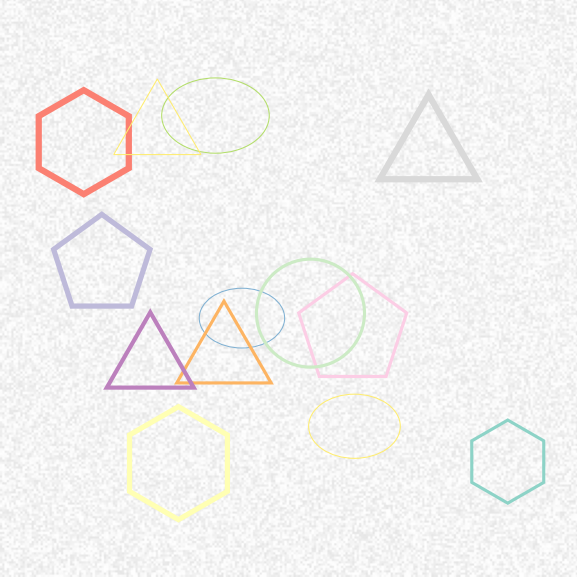[{"shape": "hexagon", "thickness": 1.5, "radius": 0.36, "center": [0.879, 0.2]}, {"shape": "hexagon", "thickness": 2.5, "radius": 0.49, "center": [0.309, 0.197]}, {"shape": "pentagon", "thickness": 2.5, "radius": 0.44, "center": [0.176, 0.54]}, {"shape": "hexagon", "thickness": 3, "radius": 0.45, "center": [0.145, 0.753]}, {"shape": "oval", "thickness": 0.5, "radius": 0.37, "center": [0.419, 0.448]}, {"shape": "triangle", "thickness": 1.5, "radius": 0.47, "center": [0.388, 0.383]}, {"shape": "oval", "thickness": 0.5, "radius": 0.47, "center": [0.373, 0.799]}, {"shape": "pentagon", "thickness": 1.5, "radius": 0.49, "center": [0.611, 0.427]}, {"shape": "triangle", "thickness": 3, "radius": 0.49, "center": [0.742, 0.738]}, {"shape": "triangle", "thickness": 2, "radius": 0.43, "center": [0.26, 0.371]}, {"shape": "circle", "thickness": 1.5, "radius": 0.47, "center": [0.538, 0.457]}, {"shape": "triangle", "thickness": 0.5, "radius": 0.44, "center": [0.272, 0.775]}, {"shape": "oval", "thickness": 0.5, "radius": 0.4, "center": [0.614, 0.261]}]